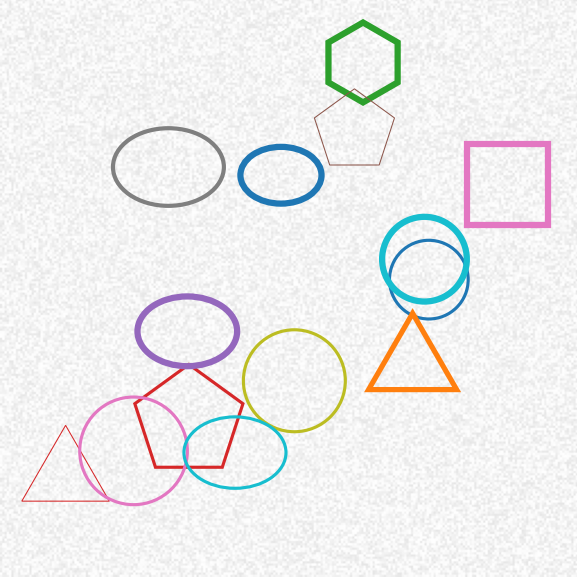[{"shape": "oval", "thickness": 3, "radius": 0.35, "center": [0.487, 0.696]}, {"shape": "circle", "thickness": 1.5, "radius": 0.34, "center": [0.743, 0.515]}, {"shape": "triangle", "thickness": 2.5, "radius": 0.44, "center": [0.714, 0.369]}, {"shape": "hexagon", "thickness": 3, "radius": 0.35, "center": [0.629, 0.891]}, {"shape": "pentagon", "thickness": 1.5, "radius": 0.49, "center": [0.327, 0.27]}, {"shape": "triangle", "thickness": 0.5, "radius": 0.44, "center": [0.114, 0.175]}, {"shape": "oval", "thickness": 3, "radius": 0.43, "center": [0.324, 0.425]}, {"shape": "pentagon", "thickness": 0.5, "radius": 0.36, "center": [0.614, 0.772]}, {"shape": "square", "thickness": 3, "radius": 0.35, "center": [0.878, 0.679]}, {"shape": "circle", "thickness": 1.5, "radius": 0.47, "center": [0.231, 0.218]}, {"shape": "oval", "thickness": 2, "radius": 0.48, "center": [0.292, 0.71]}, {"shape": "circle", "thickness": 1.5, "radius": 0.44, "center": [0.51, 0.34]}, {"shape": "circle", "thickness": 3, "radius": 0.37, "center": [0.735, 0.55]}, {"shape": "oval", "thickness": 1.5, "radius": 0.44, "center": [0.407, 0.215]}]